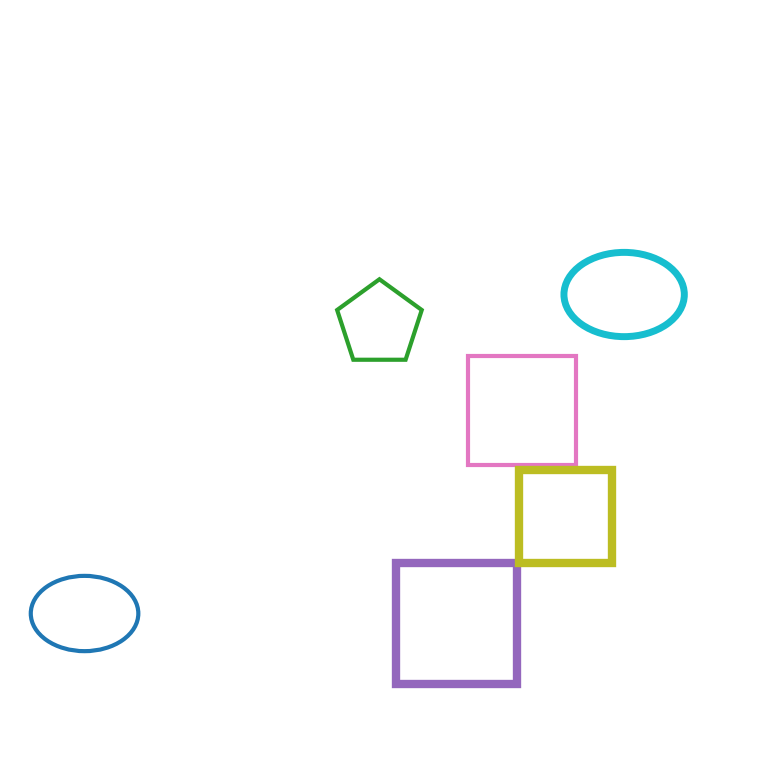[{"shape": "oval", "thickness": 1.5, "radius": 0.35, "center": [0.11, 0.203]}, {"shape": "pentagon", "thickness": 1.5, "radius": 0.29, "center": [0.493, 0.58]}, {"shape": "square", "thickness": 3, "radius": 0.39, "center": [0.593, 0.191]}, {"shape": "square", "thickness": 1.5, "radius": 0.35, "center": [0.678, 0.467]}, {"shape": "square", "thickness": 3, "radius": 0.3, "center": [0.734, 0.329]}, {"shape": "oval", "thickness": 2.5, "radius": 0.39, "center": [0.811, 0.618]}]